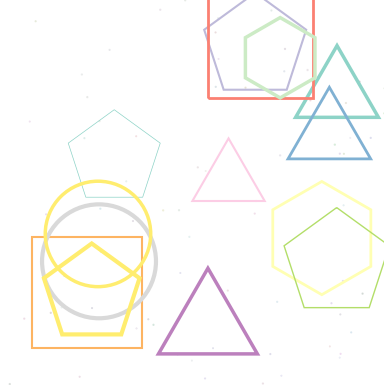[{"shape": "triangle", "thickness": 2.5, "radius": 0.62, "center": [0.875, 0.757]}, {"shape": "pentagon", "thickness": 0.5, "radius": 0.63, "center": [0.297, 0.589]}, {"shape": "hexagon", "thickness": 2, "radius": 0.74, "center": [0.836, 0.382]}, {"shape": "pentagon", "thickness": 1.5, "radius": 0.7, "center": [0.663, 0.88]}, {"shape": "square", "thickness": 2, "radius": 0.68, "center": [0.676, 0.882]}, {"shape": "triangle", "thickness": 2, "radius": 0.62, "center": [0.855, 0.649]}, {"shape": "square", "thickness": 1.5, "radius": 0.72, "center": [0.226, 0.24]}, {"shape": "pentagon", "thickness": 1, "radius": 0.72, "center": [0.875, 0.317]}, {"shape": "triangle", "thickness": 1.5, "radius": 0.54, "center": [0.594, 0.532]}, {"shape": "circle", "thickness": 3, "radius": 0.74, "center": [0.257, 0.321]}, {"shape": "triangle", "thickness": 2.5, "radius": 0.74, "center": [0.54, 0.155]}, {"shape": "hexagon", "thickness": 2.5, "radius": 0.52, "center": [0.728, 0.85]}, {"shape": "circle", "thickness": 2.5, "radius": 0.68, "center": [0.254, 0.392]}, {"shape": "pentagon", "thickness": 3, "radius": 0.65, "center": [0.238, 0.237]}]